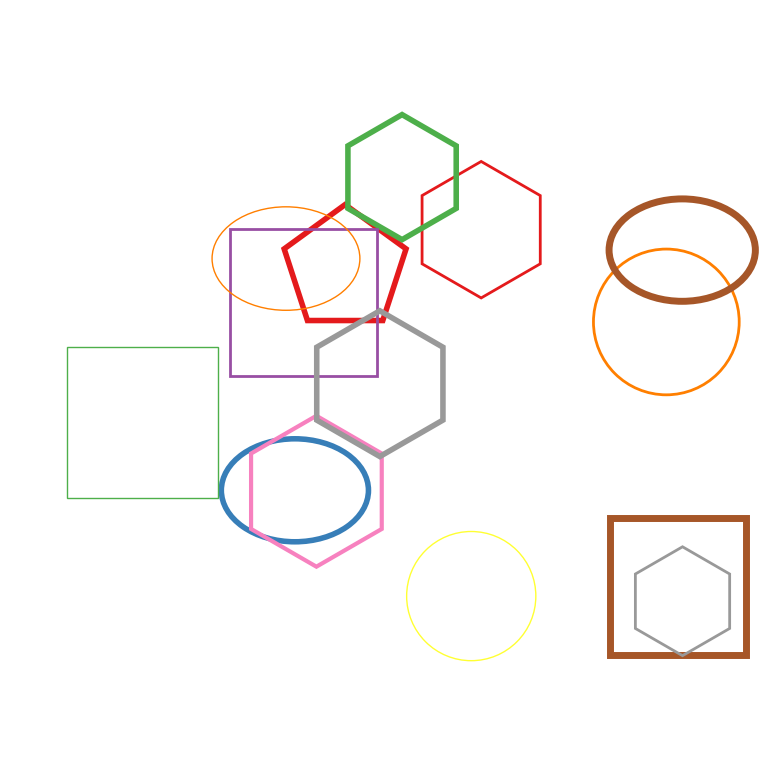[{"shape": "pentagon", "thickness": 2, "radius": 0.42, "center": [0.448, 0.651]}, {"shape": "hexagon", "thickness": 1, "radius": 0.44, "center": [0.625, 0.702]}, {"shape": "oval", "thickness": 2, "radius": 0.48, "center": [0.383, 0.363]}, {"shape": "hexagon", "thickness": 2, "radius": 0.41, "center": [0.522, 0.77]}, {"shape": "square", "thickness": 0.5, "radius": 0.49, "center": [0.185, 0.451]}, {"shape": "square", "thickness": 1, "radius": 0.48, "center": [0.394, 0.607]}, {"shape": "circle", "thickness": 1, "radius": 0.47, "center": [0.865, 0.582]}, {"shape": "oval", "thickness": 0.5, "radius": 0.48, "center": [0.371, 0.664]}, {"shape": "circle", "thickness": 0.5, "radius": 0.42, "center": [0.612, 0.226]}, {"shape": "oval", "thickness": 2.5, "radius": 0.47, "center": [0.886, 0.675]}, {"shape": "square", "thickness": 2.5, "radius": 0.44, "center": [0.881, 0.238]}, {"shape": "hexagon", "thickness": 1.5, "radius": 0.49, "center": [0.411, 0.362]}, {"shape": "hexagon", "thickness": 2, "radius": 0.47, "center": [0.493, 0.502]}, {"shape": "hexagon", "thickness": 1, "radius": 0.35, "center": [0.886, 0.219]}]